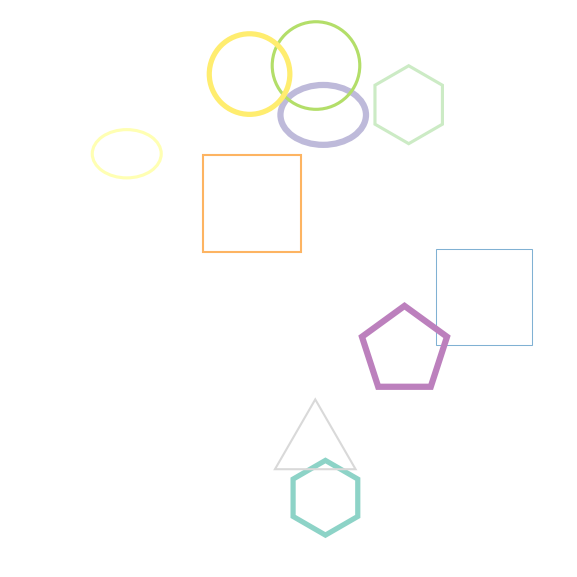[{"shape": "hexagon", "thickness": 2.5, "radius": 0.32, "center": [0.564, 0.137]}, {"shape": "oval", "thickness": 1.5, "radius": 0.3, "center": [0.219, 0.733]}, {"shape": "oval", "thickness": 3, "radius": 0.37, "center": [0.56, 0.8]}, {"shape": "square", "thickness": 0.5, "radius": 0.42, "center": [0.838, 0.485]}, {"shape": "square", "thickness": 1, "radius": 0.42, "center": [0.436, 0.647]}, {"shape": "circle", "thickness": 1.5, "radius": 0.38, "center": [0.547, 0.886]}, {"shape": "triangle", "thickness": 1, "radius": 0.4, "center": [0.546, 0.227]}, {"shape": "pentagon", "thickness": 3, "radius": 0.39, "center": [0.7, 0.392]}, {"shape": "hexagon", "thickness": 1.5, "radius": 0.34, "center": [0.708, 0.818]}, {"shape": "circle", "thickness": 2.5, "radius": 0.35, "center": [0.432, 0.871]}]